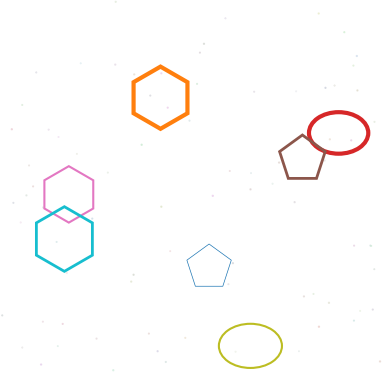[{"shape": "pentagon", "thickness": 0.5, "radius": 0.3, "center": [0.543, 0.306]}, {"shape": "hexagon", "thickness": 3, "radius": 0.4, "center": [0.417, 0.746]}, {"shape": "oval", "thickness": 3, "radius": 0.39, "center": [0.88, 0.655]}, {"shape": "pentagon", "thickness": 2, "radius": 0.31, "center": [0.785, 0.587]}, {"shape": "hexagon", "thickness": 1.5, "radius": 0.37, "center": [0.179, 0.495]}, {"shape": "oval", "thickness": 1.5, "radius": 0.41, "center": [0.65, 0.102]}, {"shape": "hexagon", "thickness": 2, "radius": 0.42, "center": [0.167, 0.379]}]